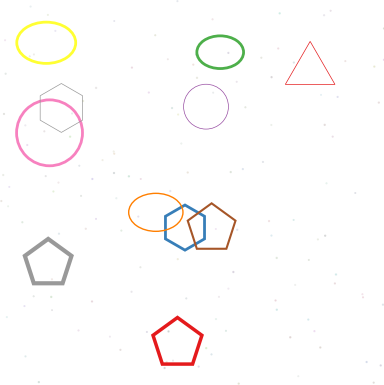[{"shape": "pentagon", "thickness": 2.5, "radius": 0.33, "center": [0.461, 0.108]}, {"shape": "triangle", "thickness": 0.5, "radius": 0.37, "center": [0.806, 0.818]}, {"shape": "hexagon", "thickness": 2, "radius": 0.29, "center": [0.48, 0.409]}, {"shape": "oval", "thickness": 2, "radius": 0.3, "center": [0.572, 0.864]}, {"shape": "circle", "thickness": 0.5, "radius": 0.29, "center": [0.535, 0.723]}, {"shape": "oval", "thickness": 1, "radius": 0.35, "center": [0.405, 0.448]}, {"shape": "oval", "thickness": 2, "radius": 0.38, "center": [0.12, 0.889]}, {"shape": "pentagon", "thickness": 1.5, "radius": 0.33, "center": [0.55, 0.407]}, {"shape": "circle", "thickness": 2, "radius": 0.43, "center": [0.129, 0.655]}, {"shape": "pentagon", "thickness": 3, "radius": 0.32, "center": [0.125, 0.316]}, {"shape": "hexagon", "thickness": 0.5, "radius": 0.32, "center": [0.159, 0.72]}]